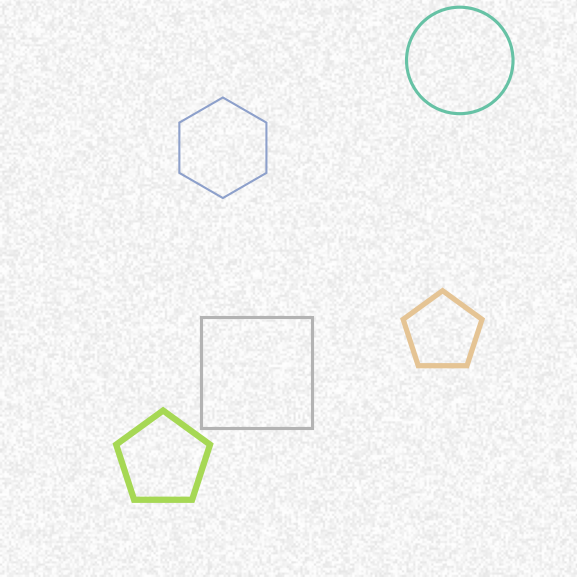[{"shape": "circle", "thickness": 1.5, "radius": 0.46, "center": [0.796, 0.894]}, {"shape": "hexagon", "thickness": 1, "radius": 0.44, "center": [0.386, 0.743]}, {"shape": "pentagon", "thickness": 3, "radius": 0.43, "center": [0.282, 0.203]}, {"shape": "pentagon", "thickness": 2.5, "radius": 0.36, "center": [0.766, 0.424]}, {"shape": "square", "thickness": 1.5, "radius": 0.48, "center": [0.444, 0.354]}]